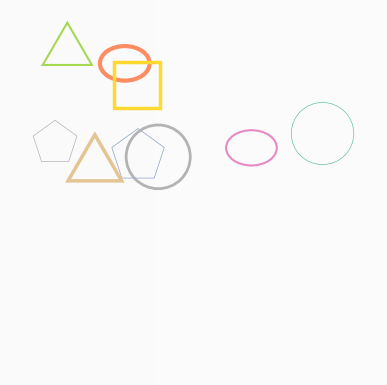[{"shape": "circle", "thickness": 0.5, "radius": 0.4, "center": [0.832, 0.653]}, {"shape": "oval", "thickness": 3, "radius": 0.32, "center": [0.322, 0.835]}, {"shape": "pentagon", "thickness": 0.5, "radius": 0.36, "center": [0.356, 0.595]}, {"shape": "oval", "thickness": 1.5, "radius": 0.33, "center": [0.649, 0.616]}, {"shape": "triangle", "thickness": 1.5, "radius": 0.37, "center": [0.174, 0.868]}, {"shape": "square", "thickness": 2.5, "radius": 0.3, "center": [0.353, 0.78]}, {"shape": "triangle", "thickness": 2.5, "radius": 0.4, "center": [0.245, 0.57]}, {"shape": "circle", "thickness": 2, "radius": 0.41, "center": [0.408, 0.593]}, {"shape": "pentagon", "thickness": 0.5, "radius": 0.3, "center": [0.142, 0.628]}]